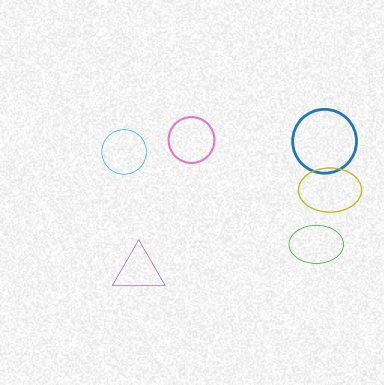[{"shape": "circle", "thickness": 2, "radius": 0.41, "center": [0.843, 0.633]}, {"shape": "oval", "thickness": 0.5, "radius": 0.35, "center": [0.822, 0.365]}, {"shape": "triangle", "thickness": 0.5, "radius": 0.4, "center": [0.36, 0.298]}, {"shape": "circle", "thickness": 1.5, "radius": 0.3, "center": [0.497, 0.636]}, {"shape": "oval", "thickness": 1, "radius": 0.41, "center": [0.857, 0.506]}, {"shape": "circle", "thickness": 0.5, "radius": 0.29, "center": [0.322, 0.605]}]